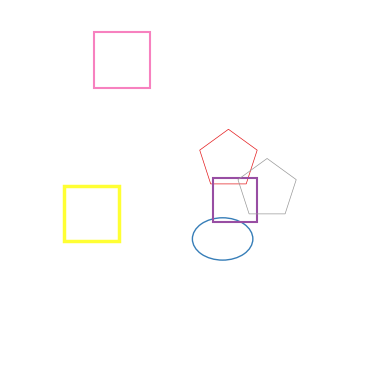[{"shape": "pentagon", "thickness": 0.5, "radius": 0.39, "center": [0.593, 0.586]}, {"shape": "oval", "thickness": 1, "radius": 0.39, "center": [0.578, 0.379]}, {"shape": "square", "thickness": 1.5, "radius": 0.29, "center": [0.61, 0.48]}, {"shape": "square", "thickness": 2.5, "radius": 0.36, "center": [0.238, 0.445]}, {"shape": "square", "thickness": 1.5, "radius": 0.36, "center": [0.318, 0.844]}, {"shape": "pentagon", "thickness": 0.5, "radius": 0.4, "center": [0.694, 0.509]}]